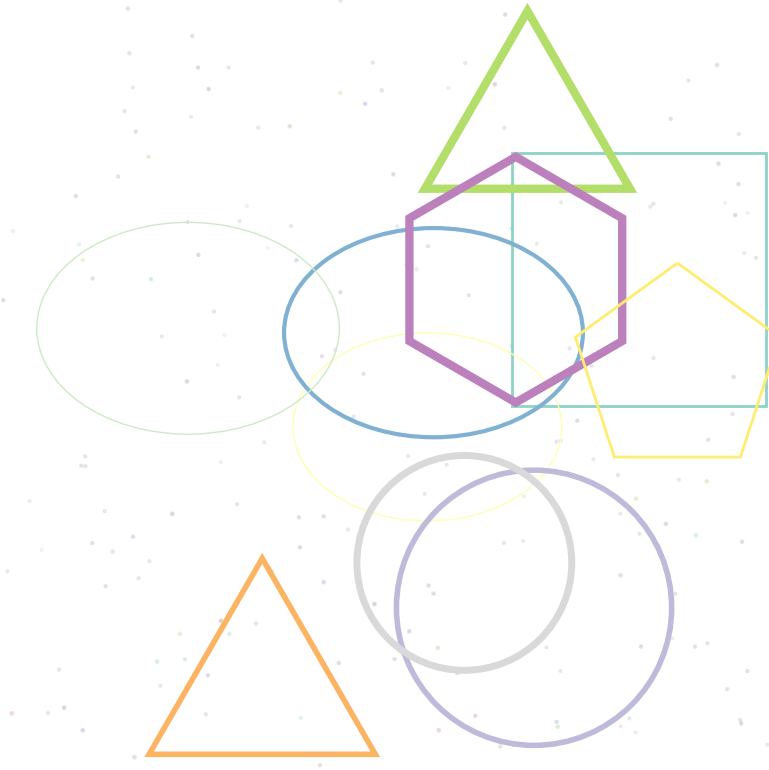[{"shape": "square", "thickness": 1, "radius": 0.82, "center": [0.83, 0.637]}, {"shape": "oval", "thickness": 0.5, "radius": 0.87, "center": [0.555, 0.446]}, {"shape": "circle", "thickness": 2, "radius": 0.89, "center": [0.694, 0.211]}, {"shape": "oval", "thickness": 1.5, "radius": 0.97, "center": [0.563, 0.568]}, {"shape": "triangle", "thickness": 2, "radius": 0.85, "center": [0.341, 0.105]}, {"shape": "triangle", "thickness": 3, "radius": 0.77, "center": [0.685, 0.832]}, {"shape": "circle", "thickness": 2.5, "radius": 0.7, "center": [0.603, 0.269]}, {"shape": "hexagon", "thickness": 3, "radius": 0.8, "center": [0.67, 0.637]}, {"shape": "oval", "thickness": 0.5, "radius": 0.98, "center": [0.244, 0.574]}, {"shape": "pentagon", "thickness": 1, "radius": 0.7, "center": [0.88, 0.519]}]